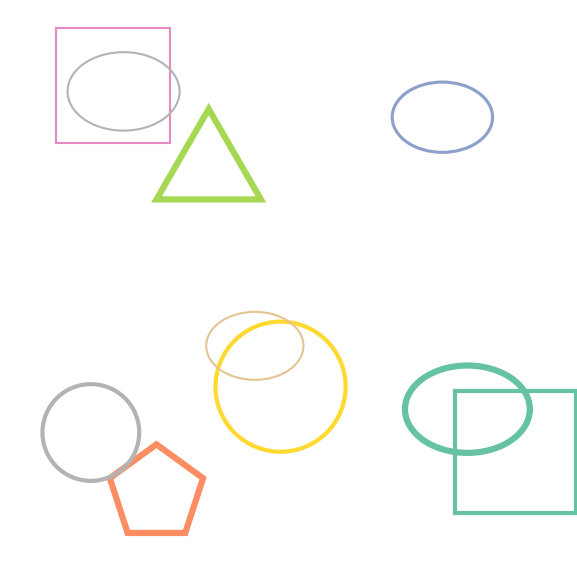[{"shape": "oval", "thickness": 3, "radius": 0.54, "center": [0.809, 0.291]}, {"shape": "square", "thickness": 2, "radius": 0.52, "center": [0.893, 0.216]}, {"shape": "pentagon", "thickness": 3, "radius": 0.42, "center": [0.271, 0.145]}, {"shape": "oval", "thickness": 1.5, "radius": 0.43, "center": [0.766, 0.796]}, {"shape": "square", "thickness": 1, "radius": 0.49, "center": [0.196, 0.851]}, {"shape": "triangle", "thickness": 3, "radius": 0.52, "center": [0.361, 0.706]}, {"shape": "circle", "thickness": 2, "radius": 0.56, "center": [0.486, 0.33]}, {"shape": "oval", "thickness": 1, "radius": 0.42, "center": [0.441, 0.4]}, {"shape": "oval", "thickness": 1, "radius": 0.49, "center": [0.214, 0.841]}, {"shape": "circle", "thickness": 2, "radius": 0.42, "center": [0.157, 0.25]}]